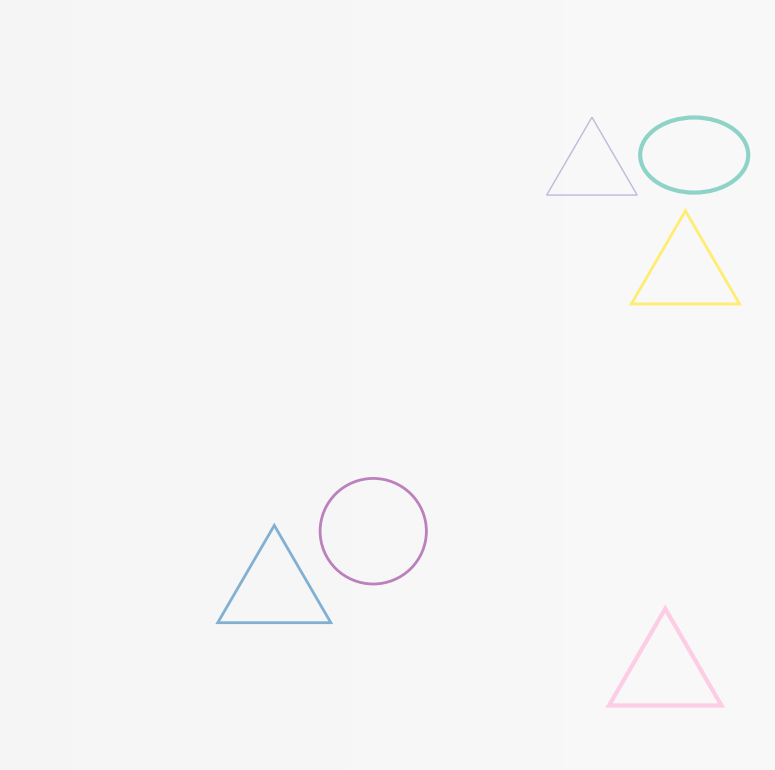[{"shape": "oval", "thickness": 1.5, "radius": 0.35, "center": [0.896, 0.799]}, {"shape": "triangle", "thickness": 0.5, "radius": 0.34, "center": [0.764, 0.78]}, {"shape": "triangle", "thickness": 1, "radius": 0.42, "center": [0.354, 0.233]}, {"shape": "triangle", "thickness": 1.5, "radius": 0.42, "center": [0.858, 0.126]}, {"shape": "circle", "thickness": 1, "radius": 0.34, "center": [0.482, 0.31]}, {"shape": "triangle", "thickness": 1, "radius": 0.4, "center": [0.884, 0.646]}]